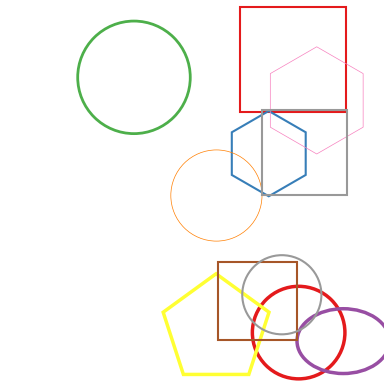[{"shape": "circle", "thickness": 2.5, "radius": 0.6, "center": [0.776, 0.136]}, {"shape": "square", "thickness": 1.5, "radius": 0.69, "center": [0.761, 0.845]}, {"shape": "hexagon", "thickness": 1.5, "radius": 0.55, "center": [0.698, 0.601]}, {"shape": "circle", "thickness": 2, "radius": 0.73, "center": [0.348, 0.799]}, {"shape": "oval", "thickness": 2.5, "radius": 0.6, "center": [0.892, 0.114]}, {"shape": "circle", "thickness": 0.5, "radius": 0.59, "center": [0.562, 0.492]}, {"shape": "pentagon", "thickness": 2.5, "radius": 0.72, "center": [0.561, 0.144]}, {"shape": "square", "thickness": 1.5, "radius": 0.51, "center": [0.669, 0.219]}, {"shape": "hexagon", "thickness": 0.5, "radius": 0.7, "center": [0.823, 0.739]}, {"shape": "circle", "thickness": 1.5, "radius": 0.51, "center": [0.732, 0.234]}, {"shape": "square", "thickness": 1.5, "radius": 0.55, "center": [0.791, 0.603]}]